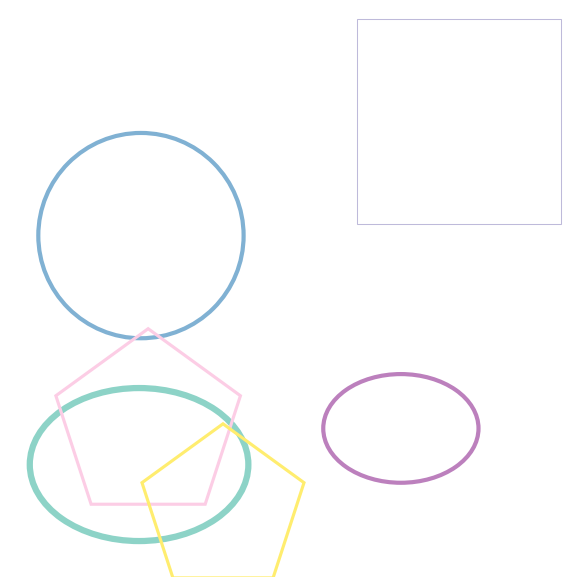[{"shape": "oval", "thickness": 3, "radius": 0.95, "center": [0.241, 0.195]}, {"shape": "square", "thickness": 0.5, "radius": 0.89, "center": [0.795, 0.789]}, {"shape": "circle", "thickness": 2, "radius": 0.89, "center": [0.244, 0.591]}, {"shape": "pentagon", "thickness": 1.5, "radius": 0.84, "center": [0.257, 0.262]}, {"shape": "oval", "thickness": 2, "radius": 0.67, "center": [0.694, 0.257]}, {"shape": "pentagon", "thickness": 1.5, "radius": 0.74, "center": [0.386, 0.118]}]